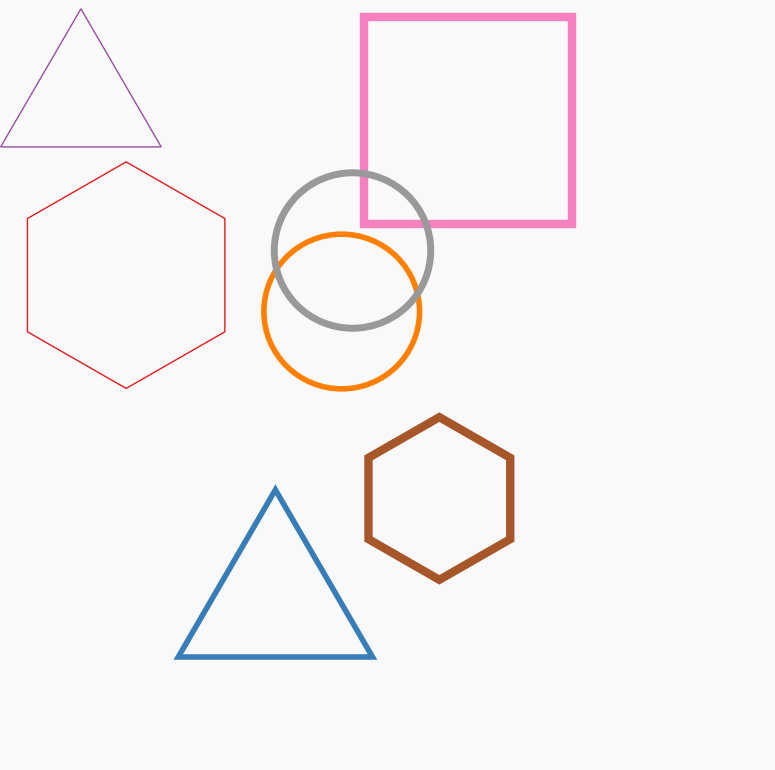[{"shape": "hexagon", "thickness": 0.5, "radius": 0.74, "center": [0.163, 0.643]}, {"shape": "triangle", "thickness": 2, "radius": 0.72, "center": [0.355, 0.219]}, {"shape": "triangle", "thickness": 0.5, "radius": 0.6, "center": [0.104, 0.869]}, {"shape": "circle", "thickness": 2, "radius": 0.5, "center": [0.441, 0.595]}, {"shape": "hexagon", "thickness": 3, "radius": 0.53, "center": [0.567, 0.353]}, {"shape": "square", "thickness": 3, "radius": 0.67, "center": [0.603, 0.844]}, {"shape": "circle", "thickness": 2.5, "radius": 0.5, "center": [0.455, 0.675]}]